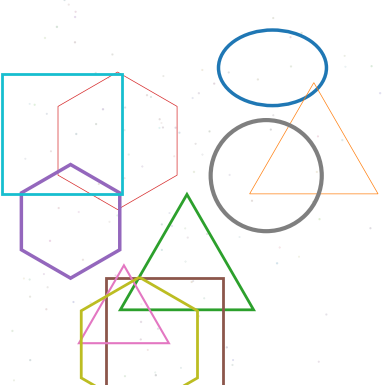[{"shape": "oval", "thickness": 2.5, "radius": 0.7, "center": [0.708, 0.824]}, {"shape": "triangle", "thickness": 0.5, "radius": 0.96, "center": [0.815, 0.593]}, {"shape": "triangle", "thickness": 2, "radius": 1.0, "center": [0.486, 0.295]}, {"shape": "hexagon", "thickness": 0.5, "radius": 0.89, "center": [0.305, 0.634]}, {"shape": "hexagon", "thickness": 2.5, "radius": 0.74, "center": [0.183, 0.425]}, {"shape": "square", "thickness": 2, "radius": 0.76, "center": [0.427, 0.126]}, {"shape": "triangle", "thickness": 1.5, "radius": 0.67, "center": [0.322, 0.176]}, {"shape": "circle", "thickness": 3, "radius": 0.72, "center": [0.691, 0.544]}, {"shape": "hexagon", "thickness": 2, "radius": 0.87, "center": [0.362, 0.106]}, {"shape": "square", "thickness": 2, "radius": 0.78, "center": [0.161, 0.652]}]